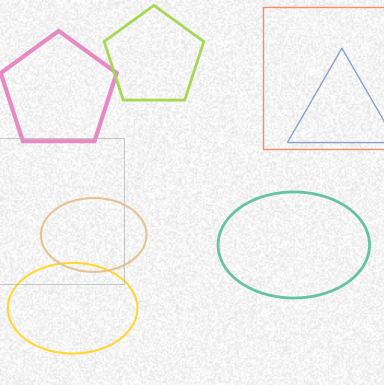[{"shape": "oval", "thickness": 2, "radius": 0.98, "center": [0.763, 0.364]}, {"shape": "square", "thickness": 1, "radius": 0.92, "center": [0.868, 0.798]}, {"shape": "triangle", "thickness": 1, "radius": 0.82, "center": [0.888, 0.711]}, {"shape": "pentagon", "thickness": 3, "radius": 0.79, "center": [0.152, 0.761]}, {"shape": "pentagon", "thickness": 2, "radius": 0.68, "center": [0.4, 0.85]}, {"shape": "oval", "thickness": 1.5, "radius": 0.84, "center": [0.189, 0.199]}, {"shape": "oval", "thickness": 1.5, "radius": 0.69, "center": [0.243, 0.39]}, {"shape": "square", "thickness": 0.5, "radius": 0.95, "center": [0.132, 0.452]}]